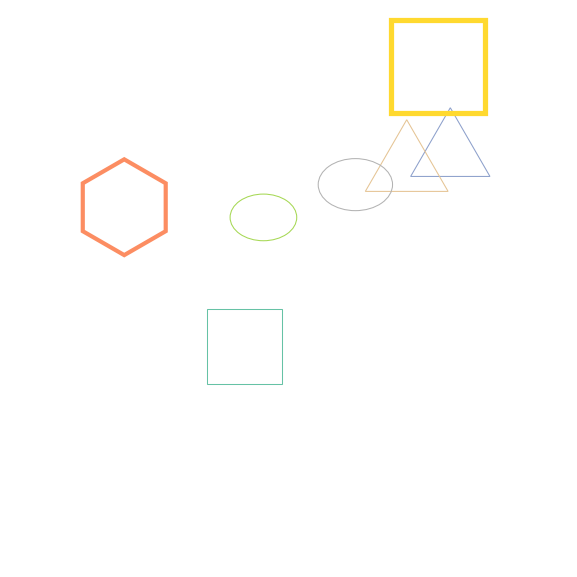[{"shape": "square", "thickness": 0.5, "radius": 0.32, "center": [0.423, 0.399]}, {"shape": "hexagon", "thickness": 2, "radius": 0.41, "center": [0.215, 0.64]}, {"shape": "triangle", "thickness": 0.5, "radius": 0.4, "center": [0.78, 0.733]}, {"shape": "oval", "thickness": 0.5, "radius": 0.29, "center": [0.456, 0.623]}, {"shape": "square", "thickness": 2.5, "radius": 0.41, "center": [0.758, 0.884]}, {"shape": "triangle", "thickness": 0.5, "radius": 0.41, "center": [0.704, 0.709]}, {"shape": "oval", "thickness": 0.5, "radius": 0.32, "center": [0.615, 0.679]}]